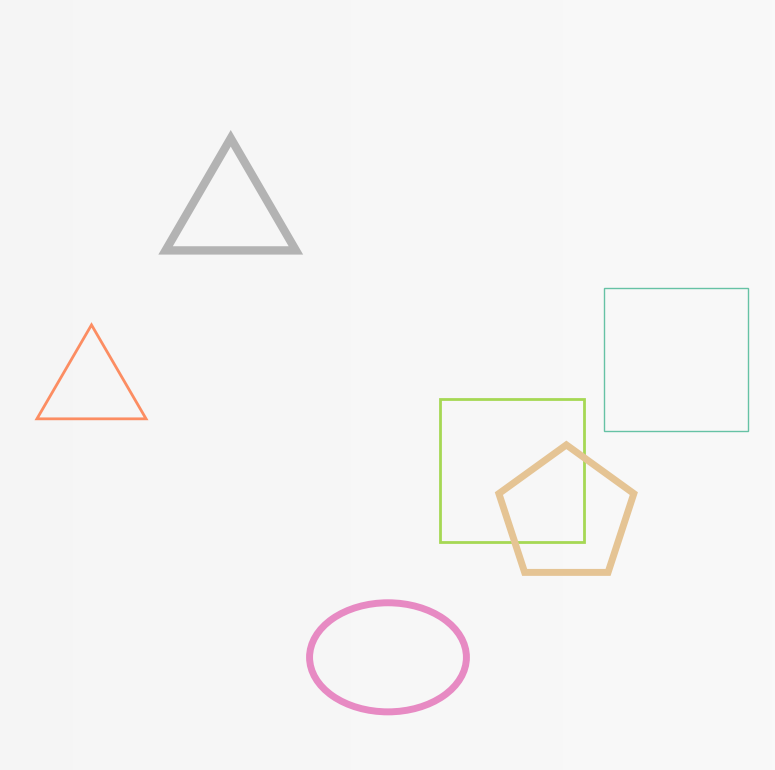[{"shape": "square", "thickness": 0.5, "radius": 0.46, "center": [0.872, 0.533]}, {"shape": "triangle", "thickness": 1, "radius": 0.41, "center": [0.118, 0.497]}, {"shape": "oval", "thickness": 2.5, "radius": 0.51, "center": [0.501, 0.146]}, {"shape": "square", "thickness": 1, "radius": 0.46, "center": [0.661, 0.388]}, {"shape": "pentagon", "thickness": 2.5, "radius": 0.46, "center": [0.731, 0.331]}, {"shape": "triangle", "thickness": 3, "radius": 0.49, "center": [0.298, 0.723]}]